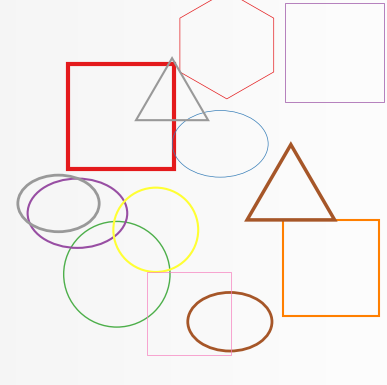[{"shape": "hexagon", "thickness": 0.5, "radius": 0.7, "center": [0.585, 0.883]}, {"shape": "square", "thickness": 3, "radius": 0.68, "center": [0.312, 0.697]}, {"shape": "oval", "thickness": 0.5, "radius": 0.62, "center": [0.568, 0.626]}, {"shape": "circle", "thickness": 1, "radius": 0.69, "center": [0.302, 0.288]}, {"shape": "oval", "thickness": 1.5, "radius": 0.64, "center": [0.2, 0.446]}, {"shape": "square", "thickness": 0.5, "radius": 0.64, "center": [0.864, 0.863]}, {"shape": "square", "thickness": 1.5, "radius": 0.62, "center": [0.854, 0.304]}, {"shape": "circle", "thickness": 1.5, "radius": 0.55, "center": [0.402, 0.403]}, {"shape": "triangle", "thickness": 2.5, "radius": 0.65, "center": [0.751, 0.494]}, {"shape": "oval", "thickness": 2, "radius": 0.54, "center": [0.593, 0.164]}, {"shape": "square", "thickness": 0.5, "radius": 0.54, "center": [0.488, 0.185]}, {"shape": "oval", "thickness": 2, "radius": 0.52, "center": [0.151, 0.472]}, {"shape": "triangle", "thickness": 1.5, "radius": 0.54, "center": [0.444, 0.742]}]